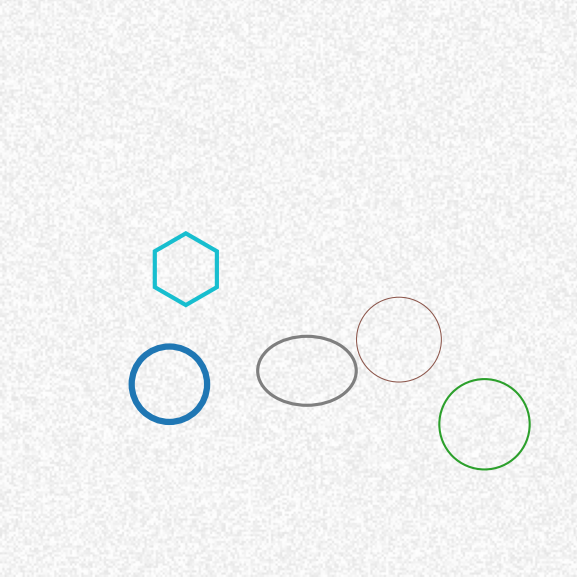[{"shape": "circle", "thickness": 3, "radius": 0.33, "center": [0.293, 0.334]}, {"shape": "circle", "thickness": 1, "radius": 0.39, "center": [0.839, 0.264]}, {"shape": "circle", "thickness": 0.5, "radius": 0.37, "center": [0.691, 0.411]}, {"shape": "oval", "thickness": 1.5, "radius": 0.43, "center": [0.532, 0.357]}, {"shape": "hexagon", "thickness": 2, "radius": 0.31, "center": [0.322, 0.533]}]